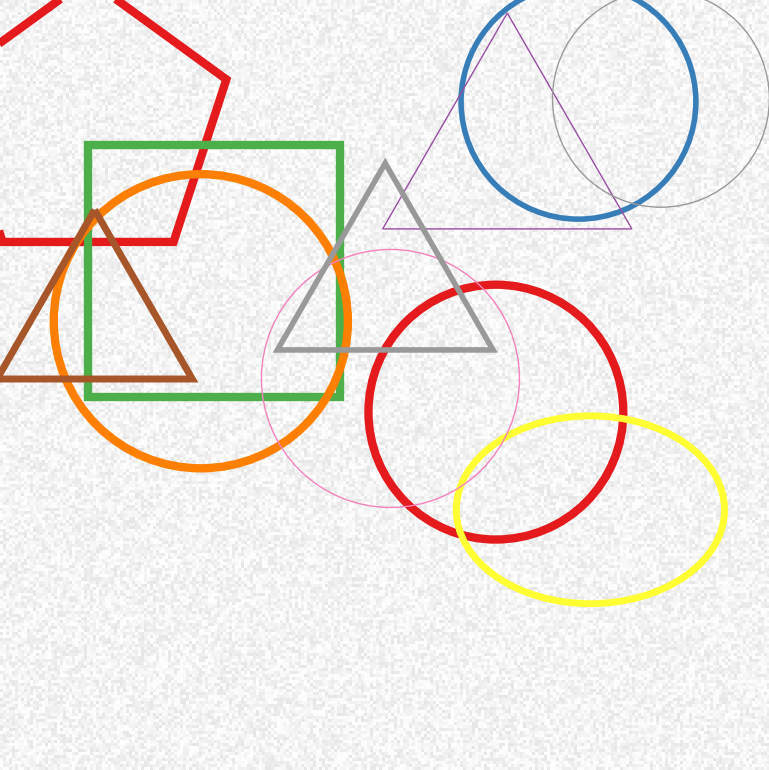[{"shape": "circle", "thickness": 3, "radius": 0.83, "center": [0.644, 0.465]}, {"shape": "pentagon", "thickness": 3, "radius": 0.94, "center": [0.114, 0.839]}, {"shape": "circle", "thickness": 2, "radius": 0.76, "center": [0.751, 0.868]}, {"shape": "square", "thickness": 3, "radius": 0.82, "center": [0.278, 0.648]}, {"shape": "triangle", "thickness": 0.5, "radius": 0.93, "center": [0.659, 0.796]}, {"shape": "circle", "thickness": 3, "radius": 0.95, "center": [0.261, 0.583]}, {"shape": "oval", "thickness": 2.5, "radius": 0.87, "center": [0.767, 0.338]}, {"shape": "triangle", "thickness": 2.5, "radius": 0.73, "center": [0.123, 0.581]}, {"shape": "circle", "thickness": 0.5, "radius": 0.84, "center": [0.507, 0.508]}, {"shape": "circle", "thickness": 0.5, "radius": 0.7, "center": [0.858, 0.872]}, {"shape": "triangle", "thickness": 2, "radius": 0.81, "center": [0.5, 0.626]}]